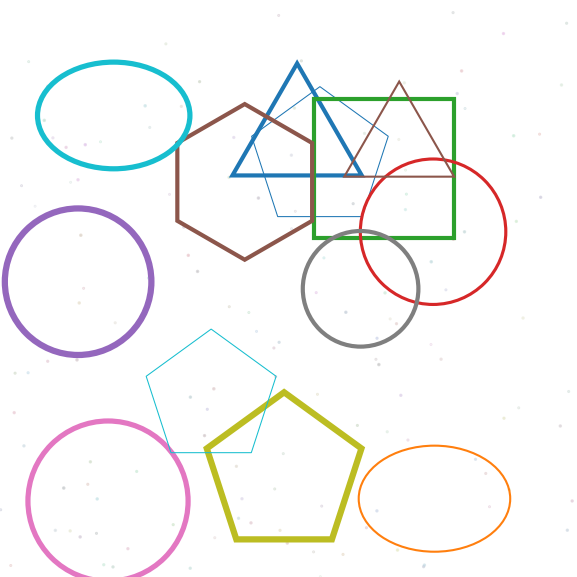[{"shape": "pentagon", "thickness": 0.5, "radius": 0.62, "center": [0.554, 0.725]}, {"shape": "triangle", "thickness": 2, "radius": 0.65, "center": [0.514, 0.76]}, {"shape": "oval", "thickness": 1, "radius": 0.66, "center": [0.752, 0.136]}, {"shape": "square", "thickness": 2, "radius": 0.6, "center": [0.665, 0.708]}, {"shape": "circle", "thickness": 1.5, "radius": 0.63, "center": [0.75, 0.598]}, {"shape": "circle", "thickness": 3, "radius": 0.63, "center": [0.135, 0.511]}, {"shape": "triangle", "thickness": 1, "radius": 0.55, "center": [0.691, 0.748]}, {"shape": "hexagon", "thickness": 2, "radius": 0.67, "center": [0.424, 0.684]}, {"shape": "circle", "thickness": 2.5, "radius": 0.69, "center": [0.187, 0.131]}, {"shape": "circle", "thickness": 2, "radius": 0.5, "center": [0.624, 0.499]}, {"shape": "pentagon", "thickness": 3, "radius": 0.7, "center": [0.492, 0.179]}, {"shape": "pentagon", "thickness": 0.5, "radius": 0.59, "center": [0.366, 0.311]}, {"shape": "oval", "thickness": 2.5, "radius": 0.66, "center": [0.197, 0.799]}]